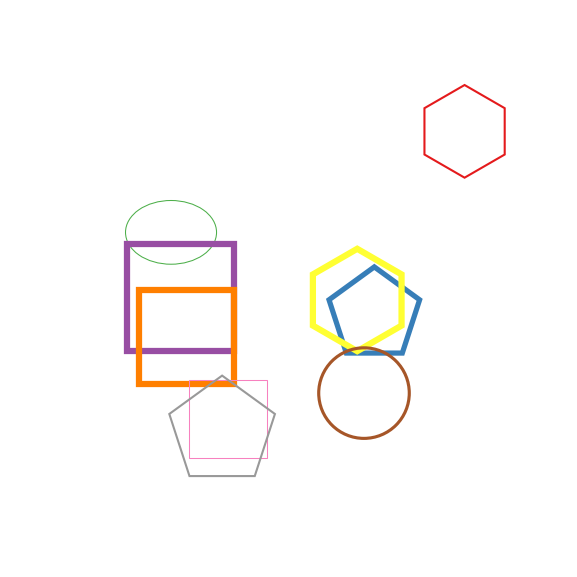[{"shape": "hexagon", "thickness": 1, "radius": 0.4, "center": [0.804, 0.772]}, {"shape": "pentagon", "thickness": 2.5, "radius": 0.41, "center": [0.648, 0.454]}, {"shape": "oval", "thickness": 0.5, "radius": 0.39, "center": [0.296, 0.597]}, {"shape": "square", "thickness": 3, "radius": 0.46, "center": [0.312, 0.484]}, {"shape": "square", "thickness": 3, "radius": 0.41, "center": [0.323, 0.415]}, {"shape": "hexagon", "thickness": 3, "radius": 0.44, "center": [0.619, 0.48]}, {"shape": "circle", "thickness": 1.5, "radius": 0.39, "center": [0.63, 0.318]}, {"shape": "square", "thickness": 0.5, "radius": 0.34, "center": [0.395, 0.273]}, {"shape": "pentagon", "thickness": 1, "radius": 0.48, "center": [0.385, 0.253]}]